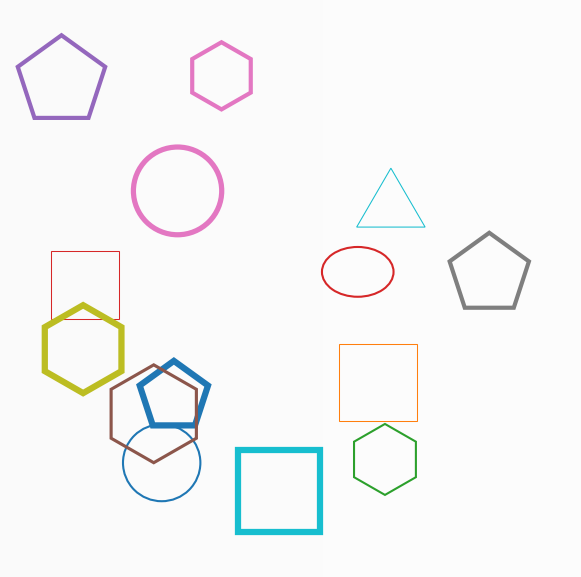[{"shape": "circle", "thickness": 1, "radius": 0.33, "center": [0.278, 0.198]}, {"shape": "pentagon", "thickness": 3, "radius": 0.31, "center": [0.299, 0.312]}, {"shape": "square", "thickness": 0.5, "radius": 0.34, "center": [0.65, 0.337]}, {"shape": "hexagon", "thickness": 1, "radius": 0.31, "center": [0.662, 0.204]}, {"shape": "square", "thickness": 0.5, "radius": 0.29, "center": [0.146, 0.505]}, {"shape": "oval", "thickness": 1, "radius": 0.31, "center": [0.615, 0.528]}, {"shape": "pentagon", "thickness": 2, "radius": 0.4, "center": [0.106, 0.859]}, {"shape": "hexagon", "thickness": 1.5, "radius": 0.42, "center": [0.265, 0.283]}, {"shape": "hexagon", "thickness": 2, "radius": 0.29, "center": [0.381, 0.868]}, {"shape": "circle", "thickness": 2.5, "radius": 0.38, "center": [0.305, 0.669]}, {"shape": "pentagon", "thickness": 2, "radius": 0.36, "center": [0.842, 0.524]}, {"shape": "hexagon", "thickness": 3, "radius": 0.38, "center": [0.143, 0.395]}, {"shape": "square", "thickness": 3, "radius": 0.35, "center": [0.48, 0.149]}, {"shape": "triangle", "thickness": 0.5, "radius": 0.34, "center": [0.672, 0.64]}]